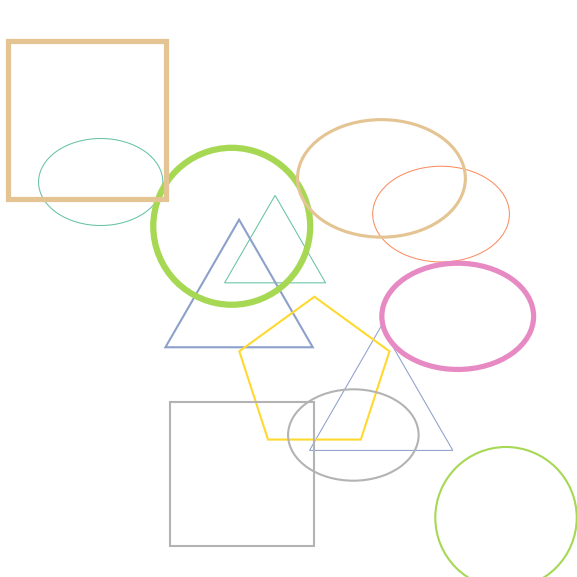[{"shape": "oval", "thickness": 0.5, "radius": 0.54, "center": [0.174, 0.684]}, {"shape": "triangle", "thickness": 0.5, "radius": 0.5, "center": [0.476, 0.56]}, {"shape": "oval", "thickness": 0.5, "radius": 0.59, "center": [0.764, 0.628]}, {"shape": "triangle", "thickness": 0.5, "radius": 0.72, "center": [0.66, 0.291]}, {"shape": "triangle", "thickness": 1, "radius": 0.74, "center": [0.414, 0.471]}, {"shape": "oval", "thickness": 2.5, "radius": 0.66, "center": [0.793, 0.451]}, {"shape": "circle", "thickness": 3, "radius": 0.68, "center": [0.401, 0.607]}, {"shape": "circle", "thickness": 1, "radius": 0.61, "center": [0.876, 0.103]}, {"shape": "pentagon", "thickness": 1, "radius": 0.68, "center": [0.544, 0.349]}, {"shape": "oval", "thickness": 1.5, "radius": 0.73, "center": [0.661, 0.69]}, {"shape": "square", "thickness": 2.5, "radius": 0.68, "center": [0.151, 0.791]}, {"shape": "oval", "thickness": 1, "radius": 0.57, "center": [0.612, 0.246]}, {"shape": "square", "thickness": 1, "radius": 0.62, "center": [0.419, 0.179]}]